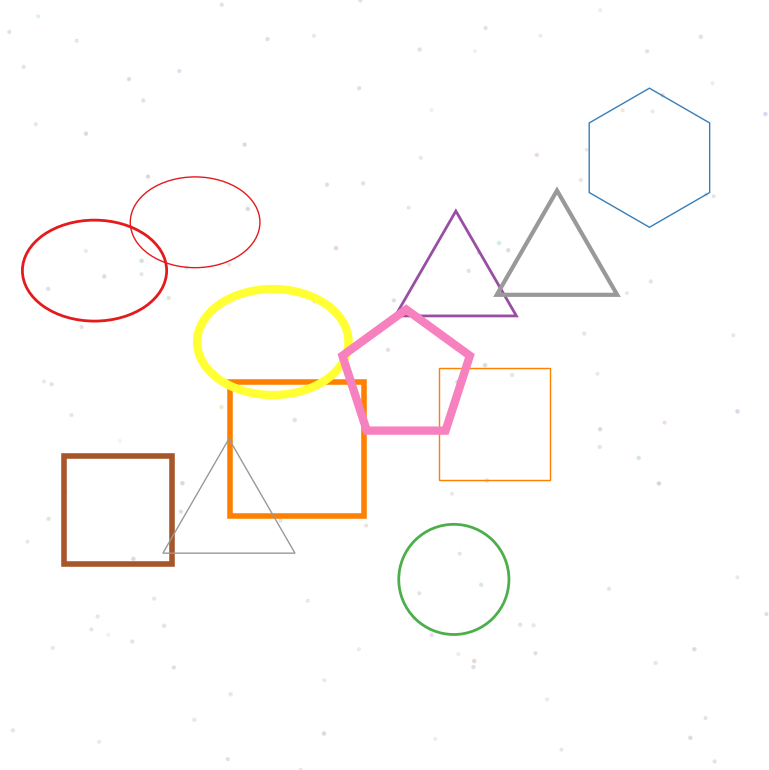[{"shape": "oval", "thickness": 0.5, "radius": 0.42, "center": [0.253, 0.711]}, {"shape": "oval", "thickness": 1, "radius": 0.47, "center": [0.123, 0.649]}, {"shape": "hexagon", "thickness": 0.5, "radius": 0.45, "center": [0.843, 0.795]}, {"shape": "circle", "thickness": 1, "radius": 0.36, "center": [0.589, 0.248]}, {"shape": "triangle", "thickness": 1, "radius": 0.45, "center": [0.592, 0.635]}, {"shape": "square", "thickness": 0.5, "radius": 0.36, "center": [0.642, 0.449]}, {"shape": "square", "thickness": 2, "radius": 0.43, "center": [0.385, 0.417]}, {"shape": "oval", "thickness": 3, "radius": 0.49, "center": [0.354, 0.556]}, {"shape": "square", "thickness": 2, "radius": 0.35, "center": [0.153, 0.338]}, {"shape": "pentagon", "thickness": 3, "radius": 0.44, "center": [0.527, 0.511]}, {"shape": "triangle", "thickness": 0.5, "radius": 0.5, "center": [0.297, 0.331]}, {"shape": "triangle", "thickness": 1.5, "radius": 0.45, "center": [0.723, 0.662]}]